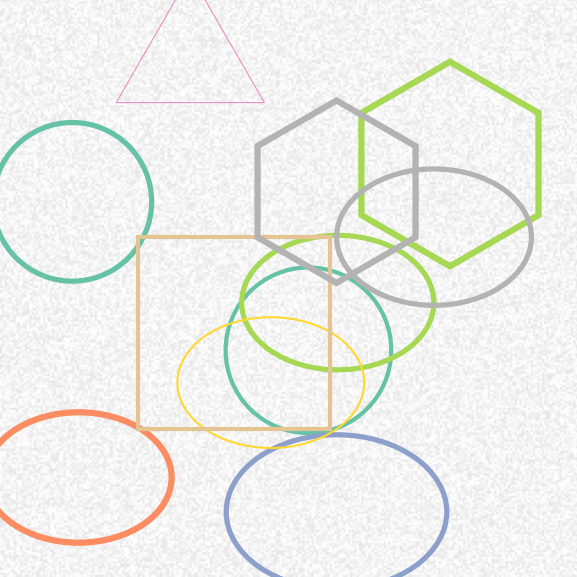[{"shape": "circle", "thickness": 2.5, "radius": 0.69, "center": [0.125, 0.65]}, {"shape": "circle", "thickness": 2, "radius": 0.72, "center": [0.534, 0.393]}, {"shape": "oval", "thickness": 3, "radius": 0.81, "center": [0.136, 0.172]}, {"shape": "oval", "thickness": 2.5, "radius": 0.95, "center": [0.583, 0.113]}, {"shape": "triangle", "thickness": 0.5, "radius": 0.74, "center": [0.33, 0.896]}, {"shape": "hexagon", "thickness": 3, "radius": 0.89, "center": [0.779, 0.715]}, {"shape": "oval", "thickness": 2.5, "radius": 0.83, "center": [0.585, 0.475]}, {"shape": "oval", "thickness": 1, "radius": 0.81, "center": [0.469, 0.337]}, {"shape": "square", "thickness": 2, "radius": 0.83, "center": [0.406, 0.422]}, {"shape": "hexagon", "thickness": 3, "radius": 0.79, "center": [0.583, 0.667]}, {"shape": "oval", "thickness": 2.5, "radius": 0.84, "center": [0.752, 0.589]}]